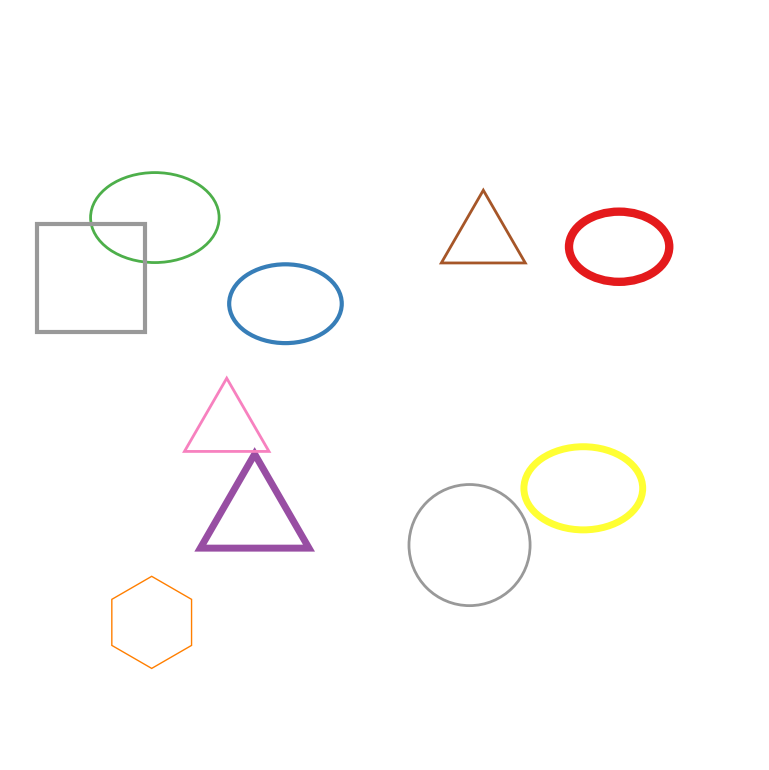[{"shape": "oval", "thickness": 3, "radius": 0.33, "center": [0.804, 0.68]}, {"shape": "oval", "thickness": 1.5, "radius": 0.37, "center": [0.371, 0.606]}, {"shape": "oval", "thickness": 1, "radius": 0.42, "center": [0.201, 0.717]}, {"shape": "triangle", "thickness": 2.5, "radius": 0.41, "center": [0.331, 0.329]}, {"shape": "hexagon", "thickness": 0.5, "radius": 0.3, "center": [0.197, 0.192]}, {"shape": "oval", "thickness": 2.5, "radius": 0.39, "center": [0.758, 0.366]}, {"shape": "triangle", "thickness": 1, "radius": 0.31, "center": [0.628, 0.69]}, {"shape": "triangle", "thickness": 1, "radius": 0.32, "center": [0.294, 0.445]}, {"shape": "square", "thickness": 1.5, "radius": 0.35, "center": [0.118, 0.64]}, {"shape": "circle", "thickness": 1, "radius": 0.39, "center": [0.61, 0.292]}]